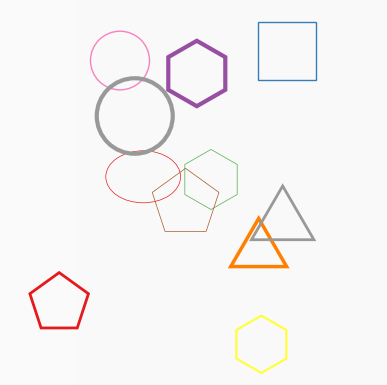[{"shape": "oval", "thickness": 0.5, "radius": 0.48, "center": [0.37, 0.541]}, {"shape": "pentagon", "thickness": 2, "radius": 0.4, "center": [0.153, 0.212]}, {"shape": "square", "thickness": 1, "radius": 0.38, "center": [0.742, 0.867]}, {"shape": "hexagon", "thickness": 0.5, "radius": 0.39, "center": [0.545, 0.534]}, {"shape": "hexagon", "thickness": 3, "radius": 0.42, "center": [0.508, 0.809]}, {"shape": "triangle", "thickness": 2.5, "radius": 0.42, "center": [0.668, 0.349]}, {"shape": "hexagon", "thickness": 1.5, "radius": 0.37, "center": [0.674, 0.106]}, {"shape": "pentagon", "thickness": 0.5, "radius": 0.45, "center": [0.479, 0.472]}, {"shape": "circle", "thickness": 1, "radius": 0.38, "center": [0.31, 0.843]}, {"shape": "circle", "thickness": 3, "radius": 0.49, "center": [0.348, 0.699]}, {"shape": "triangle", "thickness": 2, "radius": 0.47, "center": [0.729, 0.424]}]